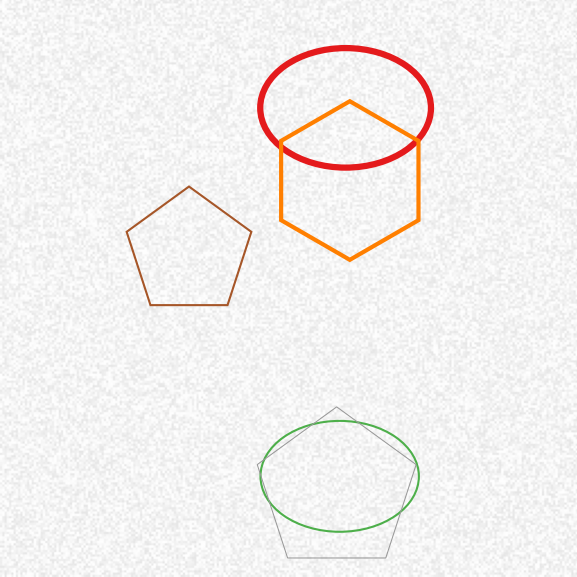[{"shape": "oval", "thickness": 3, "radius": 0.74, "center": [0.598, 0.812]}, {"shape": "oval", "thickness": 1, "radius": 0.69, "center": [0.588, 0.174]}, {"shape": "hexagon", "thickness": 2, "radius": 0.69, "center": [0.606, 0.687]}, {"shape": "pentagon", "thickness": 1, "radius": 0.57, "center": [0.327, 0.563]}, {"shape": "pentagon", "thickness": 0.5, "radius": 0.72, "center": [0.583, 0.15]}]